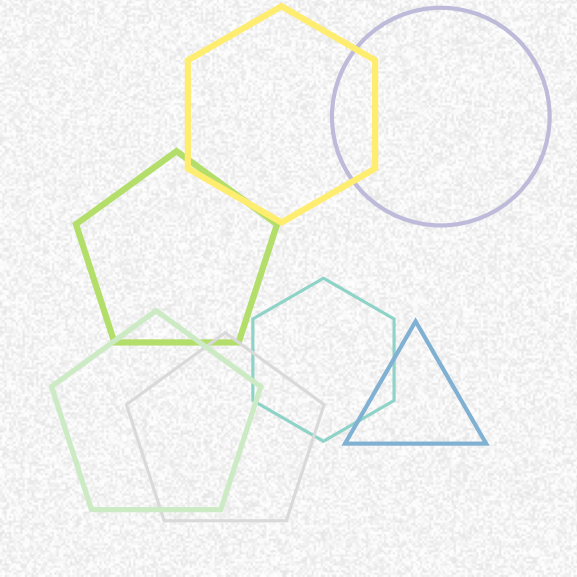[{"shape": "hexagon", "thickness": 1.5, "radius": 0.71, "center": [0.56, 0.376]}, {"shape": "circle", "thickness": 2, "radius": 0.94, "center": [0.763, 0.797]}, {"shape": "triangle", "thickness": 2, "radius": 0.71, "center": [0.72, 0.302]}, {"shape": "pentagon", "thickness": 3, "radius": 0.92, "center": [0.306, 0.554]}, {"shape": "pentagon", "thickness": 1.5, "radius": 0.9, "center": [0.39, 0.243]}, {"shape": "pentagon", "thickness": 2.5, "radius": 0.95, "center": [0.27, 0.271]}, {"shape": "hexagon", "thickness": 3, "radius": 0.94, "center": [0.487, 0.801]}]